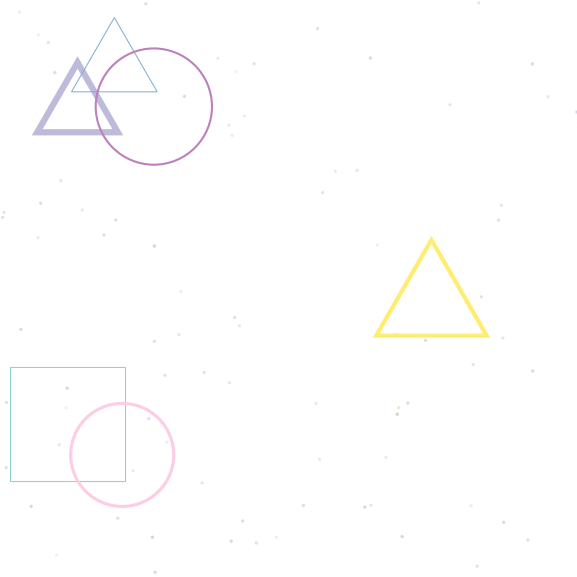[{"shape": "square", "thickness": 0.5, "radius": 0.49, "center": [0.117, 0.265]}, {"shape": "triangle", "thickness": 3, "radius": 0.4, "center": [0.134, 0.81]}, {"shape": "triangle", "thickness": 0.5, "radius": 0.43, "center": [0.198, 0.883]}, {"shape": "circle", "thickness": 1.5, "radius": 0.45, "center": [0.212, 0.211]}, {"shape": "circle", "thickness": 1, "radius": 0.5, "center": [0.266, 0.815]}, {"shape": "triangle", "thickness": 2, "radius": 0.55, "center": [0.747, 0.473]}]